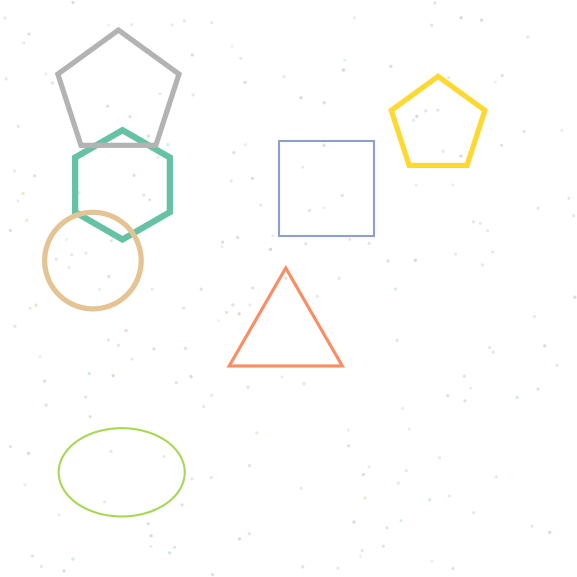[{"shape": "hexagon", "thickness": 3, "radius": 0.47, "center": [0.212, 0.679]}, {"shape": "triangle", "thickness": 1.5, "radius": 0.57, "center": [0.495, 0.422]}, {"shape": "square", "thickness": 1, "radius": 0.41, "center": [0.565, 0.673]}, {"shape": "oval", "thickness": 1, "radius": 0.55, "center": [0.211, 0.181]}, {"shape": "pentagon", "thickness": 2.5, "radius": 0.43, "center": [0.759, 0.782]}, {"shape": "circle", "thickness": 2.5, "radius": 0.42, "center": [0.161, 0.548]}, {"shape": "pentagon", "thickness": 2.5, "radius": 0.55, "center": [0.205, 0.837]}]